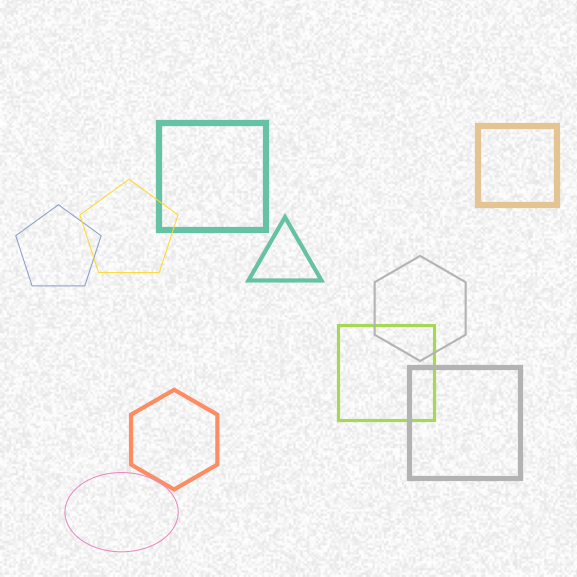[{"shape": "triangle", "thickness": 2, "radius": 0.37, "center": [0.493, 0.55]}, {"shape": "square", "thickness": 3, "radius": 0.46, "center": [0.368, 0.694]}, {"shape": "hexagon", "thickness": 2, "radius": 0.43, "center": [0.302, 0.238]}, {"shape": "pentagon", "thickness": 0.5, "radius": 0.39, "center": [0.101, 0.567]}, {"shape": "oval", "thickness": 0.5, "radius": 0.49, "center": [0.211, 0.112]}, {"shape": "square", "thickness": 1.5, "radius": 0.41, "center": [0.669, 0.354]}, {"shape": "pentagon", "thickness": 0.5, "radius": 0.45, "center": [0.223, 0.599]}, {"shape": "square", "thickness": 3, "radius": 0.34, "center": [0.896, 0.713]}, {"shape": "hexagon", "thickness": 1, "radius": 0.45, "center": [0.728, 0.465]}, {"shape": "square", "thickness": 2.5, "radius": 0.48, "center": [0.805, 0.268]}]